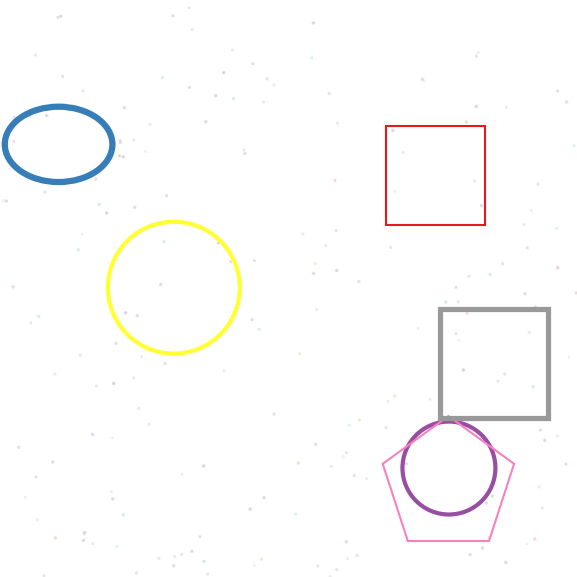[{"shape": "square", "thickness": 1, "radius": 0.43, "center": [0.754, 0.696]}, {"shape": "oval", "thickness": 3, "radius": 0.47, "center": [0.101, 0.749]}, {"shape": "circle", "thickness": 2, "radius": 0.4, "center": [0.777, 0.189]}, {"shape": "circle", "thickness": 2, "radius": 0.57, "center": [0.301, 0.501]}, {"shape": "pentagon", "thickness": 1, "radius": 0.6, "center": [0.776, 0.159]}, {"shape": "square", "thickness": 2.5, "radius": 0.47, "center": [0.856, 0.369]}]